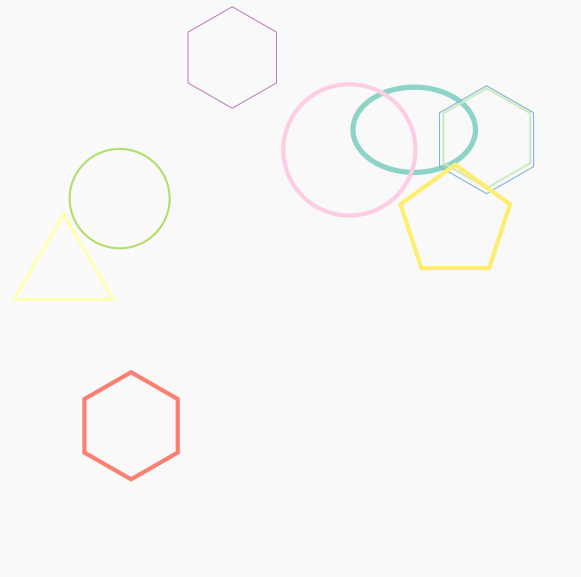[{"shape": "oval", "thickness": 2.5, "radius": 0.53, "center": [0.713, 0.774]}, {"shape": "triangle", "thickness": 1.5, "radius": 0.49, "center": [0.109, 0.53]}, {"shape": "hexagon", "thickness": 2, "radius": 0.46, "center": [0.226, 0.262]}, {"shape": "hexagon", "thickness": 0.5, "radius": 0.47, "center": [0.837, 0.757]}, {"shape": "circle", "thickness": 1, "radius": 0.43, "center": [0.206, 0.655]}, {"shape": "circle", "thickness": 2, "radius": 0.57, "center": [0.601, 0.74]}, {"shape": "hexagon", "thickness": 0.5, "radius": 0.44, "center": [0.4, 0.9]}, {"shape": "hexagon", "thickness": 1, "radius": 0.43, "center": [0.838, 0.76]}, {"shape": "pentagon", "thickness": 2, "radius": 0.5, "center": [0.783, 0.615]}]